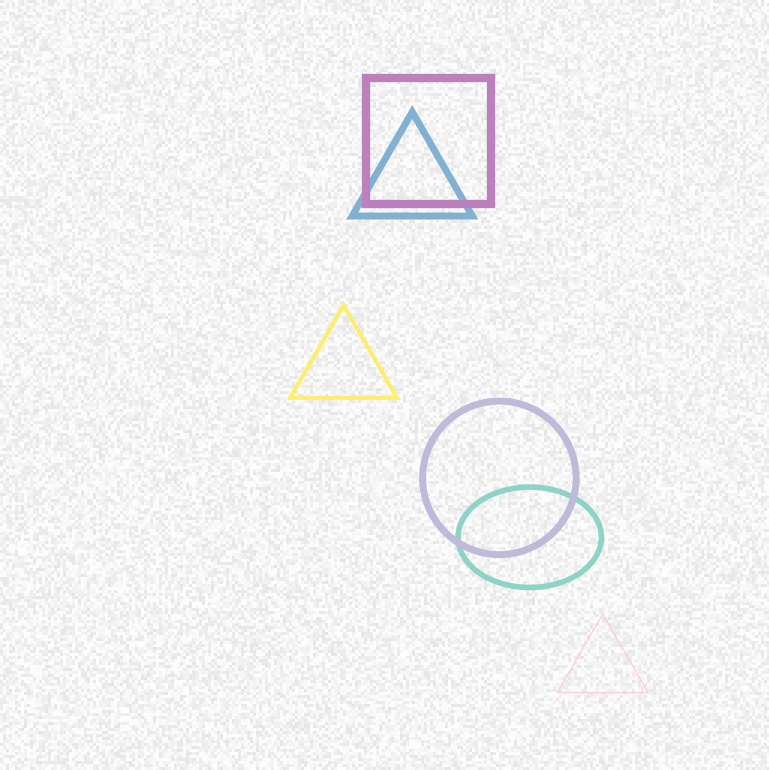[{"shape": "oval", "thickness": 2, "radius": 0.47, "center": [0.688, 0.302]}, {"shape": "circle", "thickness": 2.5, "radius": 0.5, "center": [0.649, 0.379]}, {"shape": "triangle", "thickness": 2.5, "radius": 0.45, "center": [0.535, 0.765]}, {"shape": "triangle", "thickness": 0.5, "radius": 0.34, "center": [0.783, 0.135]}, {"shape": "square", "thickness": 3, "radius": 0.41, "center": [0.556, 0.817]}, {"shape": "triangle", "thickness": 1.5, "radius": 0.4, "center": [0.446, 0.523]}]